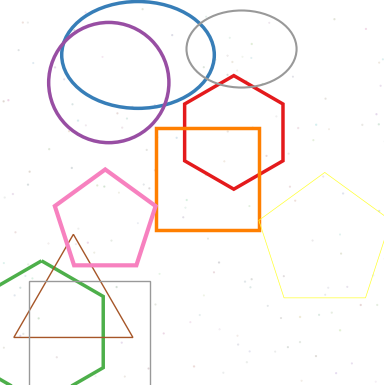[{"shape": "hexagon", "thickness": 2.5, "radius": 0.74, "center": [0.607, 0.656]}, {"shape": "oval", "thickness": 2.5, "radius": 0.99, "center": [0.358, 0.857]}, {"shape": "hexagon", "thickness": 2.5, "radius": 0.93, "center": [0.108, 0.138]}, {"shape": "circle", "thickness": 2.5, "radius": 0.78, "center": [0.283, 0.786]}, {"shape": "square", "thickness": 2.5, "radius": 0.67, "center": [0.539, 0.535]}, {"shape": "pentagon", "thickness": 0.5, "radius": 0.9, "center": [0.844, 0.372]}, {"shape": "triangle", "thickness": 1, "radius": 0.89, "center": [0.191, 0.213]}, {"shape": "pentagon", "thickness": 3, "radius": 0.69, "center": [0.273, 0.422]}, {"shape": "square", "thickness": 1, "radius": 0.78, "center": [0.233, 0.113]}, {"shape": "oval", "thickness": 1.5, "radius": 0.71, "center": [0.627, 0.873]}]